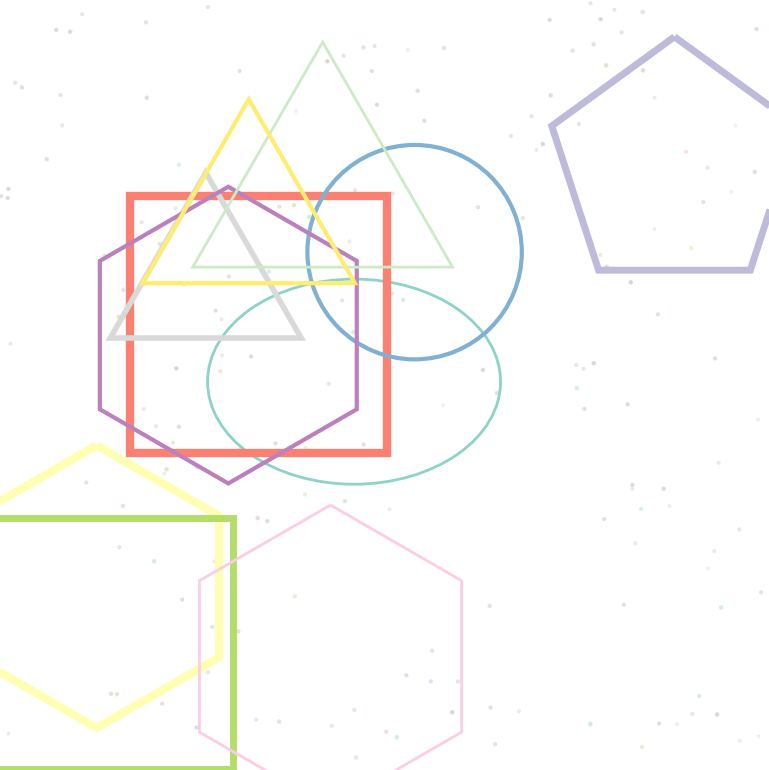[{"shape": "oval", "thickness": 1, "radius": 0.95, "center": [0.46, 0.504]}, {"shape": "hexagon", "thickness": 3, "radius": 0.92, "center": [0.126, 0.238]}, {"shape": "pentagon", "thickness": 2.5, "radius": 0.84, "center": [0.876, 0.785]}, {"shape": "square", "thickness": 3, "radius": 0.83, "center": [0.336, 0.578]}, {"shape": "circle", "thickness": 1.5, "radius": 0.7, "center": [0.538, 0.673]}, {"shape": "square", "thickness": 2.5, "radius": 0.82, "center": [0.14, 0.164]}, {"shape": "hexagon", "thickness": 1, "radius": 0.98, "center": [0.429, 0.147]}, {"shape": "triangle", "thickness": 2, "radius": 0.72, "center": [0.267, 0.633]}, {"shape": "hexagon", "thickness": 1.5, "radius": 0.96, "center": [0.297, 0.565]}, {"shape": "triangle", "thickness": 1, "radius": 0.97, "center": [0.419, 0.75]}, {"shape": "triangle", "thickness": 1.5, "radius": 0.8, "center": [0.323, 0.712]}]